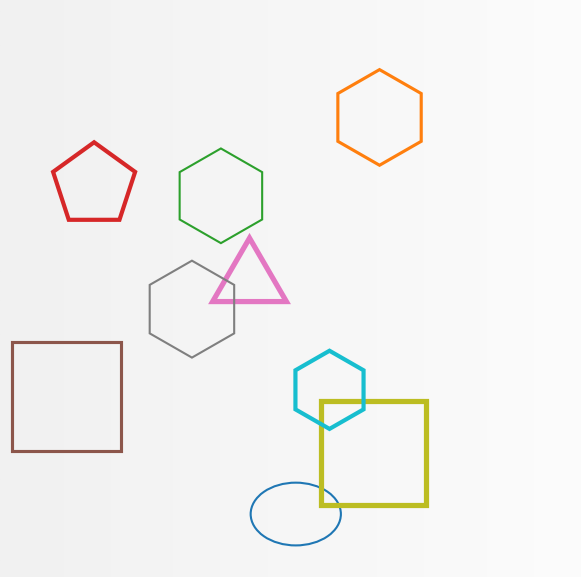[{"shape": "oval", "thickness": 1, "radius": 0.39, "center": [0.509, 0.109]}, {"shape": "hexagon", "thickness": 1.5, "radius": 0.41, "center": [0.653, 0.796]}, {"shape": "hexagon", "thickness": 1, "radius": 0.41, "center": [0.38, 0.66]}, {"shape": "pentagon", "thickness": 2, "radius": 0.37, "center": [0.162, 0.679]}, {"shape": "square", "thickness": 1.5, "radius": 0.47, "center": [0.114, 0.312]}, {"shape": "triangle", "thickness": 2.5, "radius": 0.37, "center": [0.429, 0.514]}, {"shape": "hexagon", "thickness": 1, "radius": 0.42, "center": [0.33, 0.464]}, {"shape": "square", "thickness": 2.5, "radius": 0.45, "center": [0.643, 0.214]}, {"shape": "hexagon", "thickness": 2, "radius": 0.34, "center": [0.567, 0.324]}]